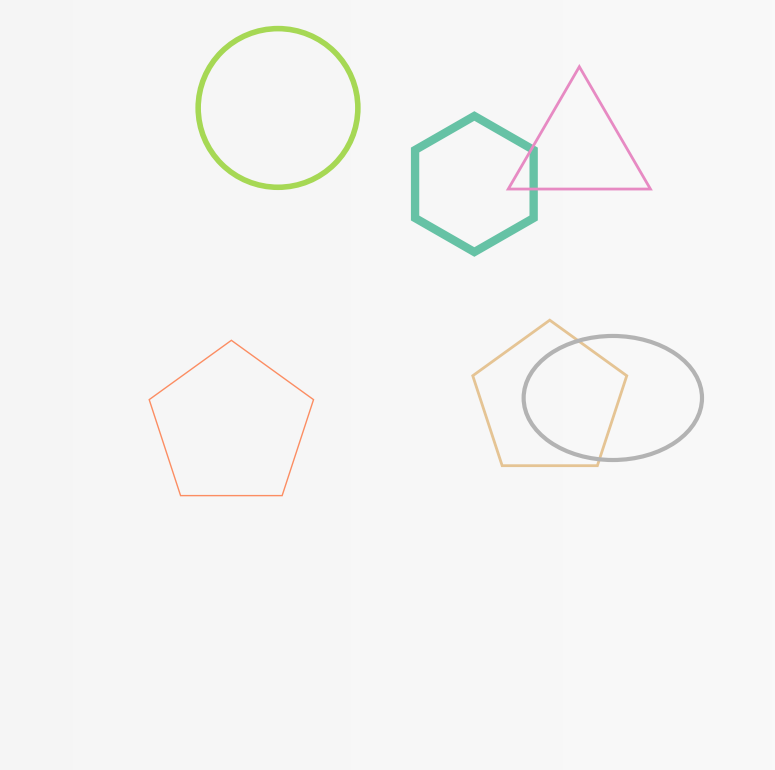[{"shape": "hexagon", "thickness": 3, "radius": 0.44, "center": [0.612, 0.761]}, {"shape": "pentagon", "thickness": 0.5, "radius": 0.56, "center": [0.299, 0.447]}, {"shape": "triangle", "thickness": 1, "radius": 0.53, "center": [0.748, 0.807]}, {"shape": "circle", "thickness": 2, "radius": 0.52, "center": [0.359, 0.86]}, {"shape": "pentagon", "thickness": 1, "radius": 0.52, "center": [0.709, 0.48]}, {"shape": "oval", "thickness": 1.5, "radius": 0.58, "center": [0.791, 0.483]}]